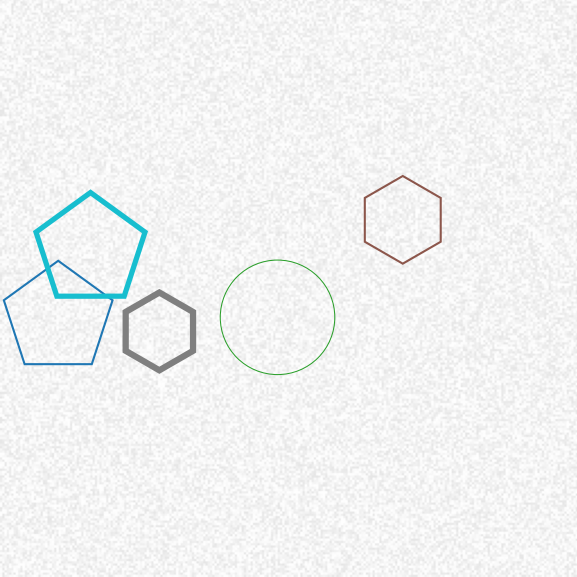[{"shape": "pentagon", "thickness": 1, "radius": 0.49, "center": [0.101, 0.449]}, {"shape": "circle", "thickness": 0.5, "radius": 0.5, "center": [0.481, 0.45]}, {"shape": "hexagon", "thickness": 1, "radius": 0.38, "center": [0.697, 0.618]}, {"shape": "hexagon", "thickness": 3, "radius": 0.34, "center": [0.276, 0.425]}, {"shape": "pentagon", "thickness": 2.5, "radius": 0.5, "center": [0.157, 0.567]}]